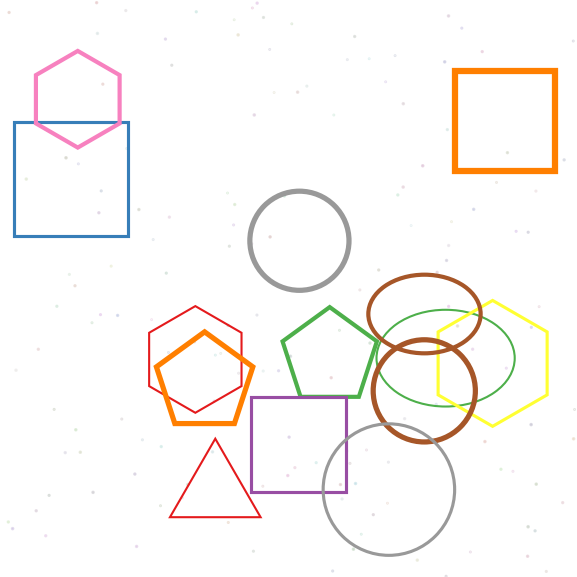[{"shape": "triangle", "thickness": 1, "radius": 0.45, "center": [0.373, 0.149]}, {"shape": "hexagon", "thickness": 1, "radius": 0.46, "center": [0.338, 0.377]}, {"shape": "square", "thickness": 1.5, "radius": 0.49, "center": [0.124, 0.689]}, {"shape": "pentagon", "thickness": 2, "radius": 0.43, "center": [0.571, 0.381]}, {"shape": "oval", "thickness": 1, "radius": 0.6, "center": [0.772, 0.379]}, {"shape": "square", "thickness": 1.5, "radius": 0.41, "center": [0.516, 0.23]}, {"shape": "square", "thickness": 3, "radius": 0.43, "center": [0.874, 0.79]}, {"shape": "pentagon", "thickness": 2.5, "radius": 0.44, "center": [0.354, 0.337]}, {"shape": "hexagon", "thickness": 1.5, "radius": 0.54, "center": [0.853, 0.37]}, {"shape": "oval", "thickness": 2, "radius": 0.49, "center": [0.735, 0.455]}, {"shape": "circle", "thickness": 2.5, "radius": 0.44, "center": [0.735, 0.322]}, {"shape": "hexagon", "thickness": 2, "radius": 0.42, "center": [0.135, 0.827]}, {"shape": "circle", "thickness": 1.5, "radius": 0.57, "center": [0.673, 0.151]}, {"shape": "circle", "thickness": 2.5, "radius": 0.43, "center": [0.518, 0.582]}]